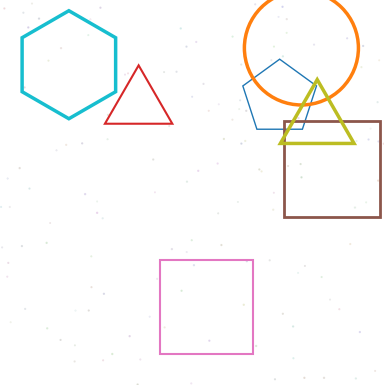[{"shape": "pentagon", "thickness": 1, "radius": 0.5, "center": [0.726, 0.746]}, {"shape": "circle", "thickness": 2.5, "radius": 0.74, "center": [0.783, 0.875]}, {"shape": "triangle", "thickness": 1.5, "radius": 0.51, "center": [0.36, 0.729]}, {"shape": "square", "thickness": 2, "radius": 0.62, "center": [0.862, 0.562]}, {"shape": "square", "thickness": 1.5, "radius": 0.61, "center": [0.536, 0.203]}, {"shape": "triangle", "thickness": 2.5, "radius": 0.55, "center": [0.824, 0.683]}, {"shape": "hexagon", "thickness": 2.5, "radius": 0.7, "center": [0.179, 0.832]}]